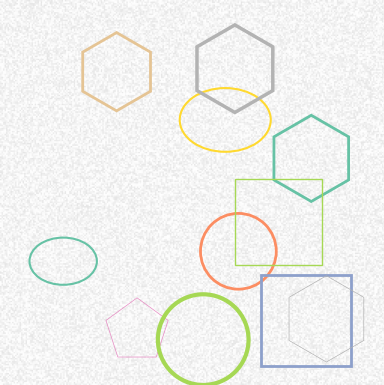[{"shape": "hexagon", "thickness": 2, "radius": 0.56, "center": [0.808, 0.589]}, {"shape": "oval", "thickness": 1.5, "radius": 0.44, "center": [0.164, 0.322]}, {"shape": "circle", "thickness": 2, "radius": 0.49, "center": [0.619, 0.347]}, {"shape": "square", "thickness": 2, "radius": 0.59, "center": [0.795, 0.167]}, {"shape": "pentagon", "thickness": 0.5, "radius": 0.42, "center": [0.356, 0.141]}, {"shape": "circle", "thickness": 3, "radius": 0.59, "center": [0.528, 0.118]}, {"shape": "square", "thickness": 1, "radius": 0.56, "center": [0.724, 0.424]}, {"shape": "oval", "thickness": 1.5, "radius": 0.59, "center": [0.585, 0.689]}, {"shape": "hexagon", "thickness": 2, "radius": 0.51, "center": [0.303, 0.814]}, {"shape": "hexagon", "thickness": 0.5, "radius": 0.56, "center": [0.848, 0.172]}, {"shape": "hexagon", "thickness": 2.5, "radius": 0.57, "center": [0.61, 0.822]}]